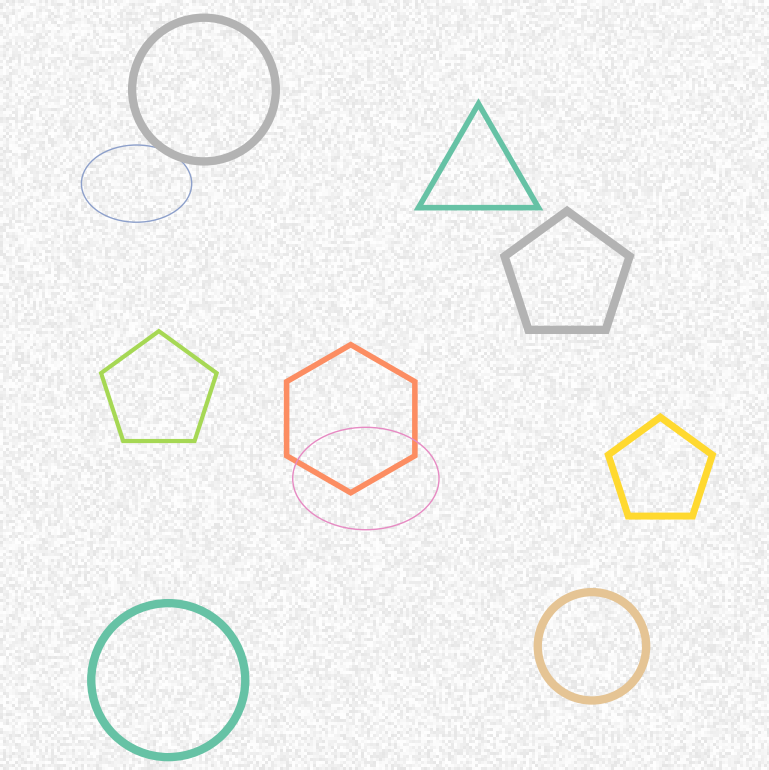[{"shape": "triangle", "thickness": 2, "radius": 0.45, "center": [0.621, 0.775]}, {"shape": "circle", "thickness": 3, "radius": 0.5, "center": [0.219, 0.117]}, {"shape": "hexagon", "thickness": 2, "radius": 0.48, "center": [0.455, 0.456]}, {"shape": "oval", "thickness": 0.5, "radius": 0.36, "center": [0.177, 0.762]}, {"shape": "oval", "thickness": 0.5, "radius": 0.48, "center": [0.475, 0.379]}, {"shape": "pentagon", "thickness": 1.5, "radius": 0.39, "center": [0.206, 0.491]}, {"shape": "pentagon", "thickness": 2.5, "radius": 0.36, "center": [0.858, 0.387]}, {"shape": "circle", "thickness": 3, "radius": 0.35, "center": [0.769, 0.161]}, {"shape": "pentagon", "thickness": 3, "radius": 0.43, "center": [0.736, 0.641]}, {"shape": "circle", "thickness": 3, "radius": 0.47, "center": [0.265, 0.884]}]